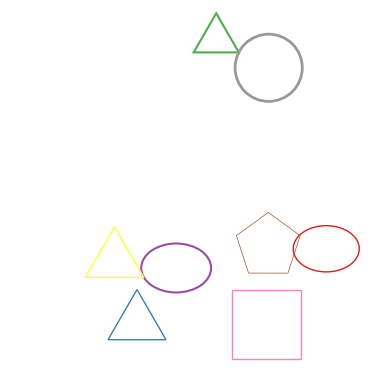[{"shape": "oval", "thickness": 1, "radius": 0.43, "center": [0.847, 0.354]}, {"shape": "triangle", "thickness": 1, "radius": 0.43, "center": [0.356, 0.161]}, {"shape": "triangle", "thickness": 1.5, "radius": 0.34, "center": [0.562, 0.898]}, {"shape": "oval", "thickness": 1.5, "radius": 0.45, "center": [0.458, 0.304]}, {"shape": "triangle", "thickness": 1, "radius": 0.44, "center": [0.298, 0.323]}, {"shape": "pentagon", "thickness": 0.5, "radius": 0.44, "center": [0.697, 0.361]}, {"shape": "square", "thickness": 1, "radius": 0.45, "center": [0.693, 0.158]}, {"shape": "circle", "thickness": 2, "radius": 0.44, "center": [0.698, 0.824]}]